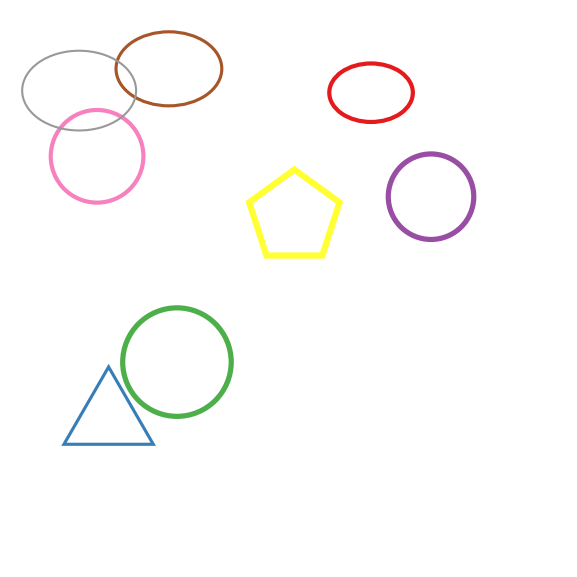[{"shape": "oval", "thickness": 2, "radius": 0.36, "center": [0.643, 0.839]}, {"shape": "triangle", "thickness": 1.5, "radius": 0.45, "center": [0.188, 0.274]}, {"shape": "circle", "thickness": 2.5, "radius": 0.47, "center": [0.306, 0.372]}, {"shape": "circle", "thickness": 2.5, "radius": 0.37, "center": [0.746, 0.659]}, {"shape": "pentagon", "thickness": 3, "radius": 0.41, "center": [0.51, 0.623]}, {"shape": "oval", "thickness": 1.5, "radius": 0.46, "center": [0.292, 0.88]}, {"shape": "circle", "thickness": 2, "radius": 0.4, "center": [0.168, 0.728]}, {"shape": "oval", "thickness": 1, "radius": 0.49, "center": [0.137, 0.842]}]